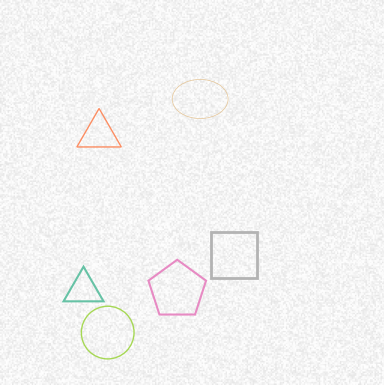[{"shape": "triangle", "thickness": 1.5, "radius": 0.3, "center": [0.217, 0.247]}, {"shape": "triangle", "thickness": 1, "radius": 0.33, "center": [0.257, 0.652]}, {"shape": "pentagon", "thickness": 1.5, "radius": 0.39, "center": [0.46, 0.247]}, {"shape": "circle", "thickness": 1, "radius": 0.34, "center": [0.28, 0.136]}, {"shape": "oval", "thickness": 0.5, "radius": 0.36, "center": [0.52, 0.743]}, {"shape": "square", "thickness": 2, "radius": 0.3, "center": [0.607, 0.337]}]